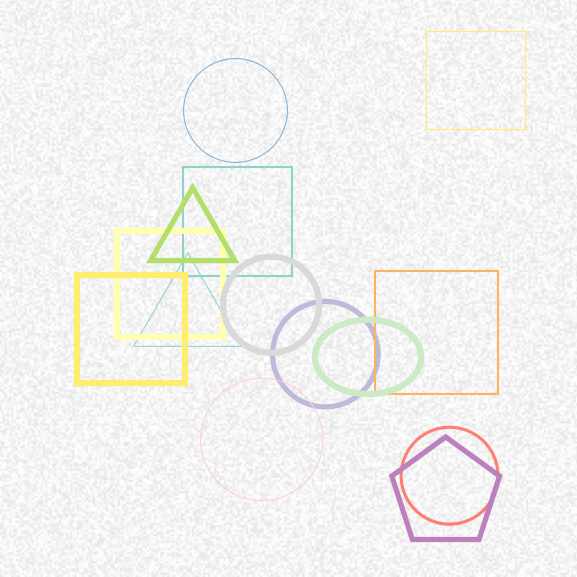[{"shape": "triangle", "thickness": 0.5, "radius": 0.54, "center": [0.325, 0.453]}, {"shape": "square", "thickness": 1, "radius": 0.47, "center": [0.411, 0.616]}, {"shape": "square", "thickness": 3, "radius": 0.46, "center": [0.294, 0.507]}, {"shape": "circle", "thickness": 2.5, "radius": 0.46, "center": [0.563, 0.386]}, {"shape": "circle", "thickness": 1.5, "radius": 0.42, "center": [0.778, 0.175]}, {"shape": "circle", "thickness": 0.5, "radius": 0.45, "center": [0.408, 0.808]}, {"shape": "square", "thickness": 1, "radius": 0.53, "center": [0.756, 0.424]}, {"shape": "triangle", "thickness": 2.5, "radius": 0.42, "center": [0.334, 0.59]}, {"shape": "circle", "thickness": 0.5, "radius": 0.53, "center": [0.453, 0.238]}, {"shape": "circle", "thickness": 3, "radius": 0.42, "center": [0.469, 0.471]}, {"shape": "pentagon", "thickness": 2.5, "radius": 0.49, "center": [0.772, 0.144]}, {"shape": "oval", "thickness": 3, "radius": 0.46, "center": [0.637, 0.381]}, {"shape": "square", "thickness": 3, "radius": 0.47, "center": [0.227, 0.429]}, {"shape": "square", "thickness": 0.5, "radius": 0.43, "center": [0.824, 0.861]}]